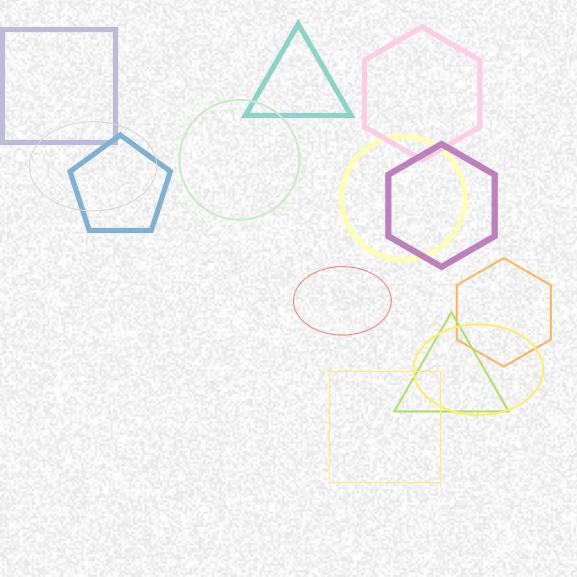[{"shape": "triangle", "thickness": 2.5, "radius": 0.53, "center": [0.516, 0.852]}, {"shape": "circle", "thickness": 2.5, "radius": 0.53, "center": [0.698, 0.656]}, {"shape": "square", "thickness": 2.5, "radius": 0.49, "center": [0.102, 0.851]}, {"shape": "oval", "thickness": 0.5, "radius": 0.42, "center": [0.593, 0.478]}, {"shape": "pentagon", "thickness": 2.5, "radius": 0.46, "center": [0.208, 0.674]}, {"shape": "hexagon", "thickness": 1, "radius": 0.47, "center": [0.872, 0.458]}, {"shape": "triangle", "thickness": 1, "radius": 0.57, "center": [0.782, 0.344]}, {"shape": "hexagon", "thickness": 2.5, "radius": 0.58, "center": [0.731, 0.837]}, {"shape": "oval", "thickness": 0.5, "radius": 0.55, "center": [0.161, 0.711]}, {"shape": "hexagon", "thickness": 3, "radius": 0.53, "center": [0.765, 0.643]}, {"shape": "circle", "thickness": 1, "radius": 0.52, "center": [0.415, 0.722]}, {"shape": "square", "thickness": 0.5, "radius": 0.48, "center": [0.666, 0.261]}, {"shape": "oval", "thickness": 1, "radius": 0.56, "center": [0.828, 0.359]}]